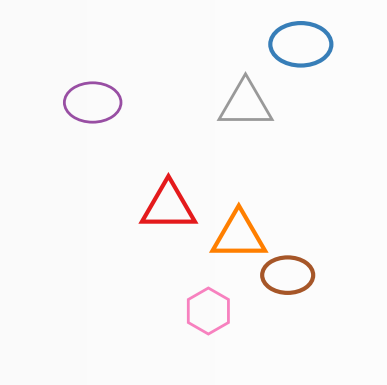[{"shape": "triangle", "thickness": 3, "radius": 0.39, "center": [0.435, 0.464]}, {"shape": "oval", "thickness": 3, "radius": 0.39, "center": [0.776, 0.885]}, {"shape": "oval", "thickness": 2, "radius": 0.37, "center": [0.239, 0.734]}, {"shape": "triangle", "thickness": 3, "radius": 0.39, "center": [0.616, 0.388]}, {"shape": "oval", "thickness": 3, "radius": 0.33, "center": [0.742, 0.285]}, {"shape": "hexagon", "thickness": 2, "radius": 0.3, "center": [0.538, 0.192]}, {"shape": "triangle", "thickness": 2, "radius": 0.4, "center": [0.634, 0.729]}]